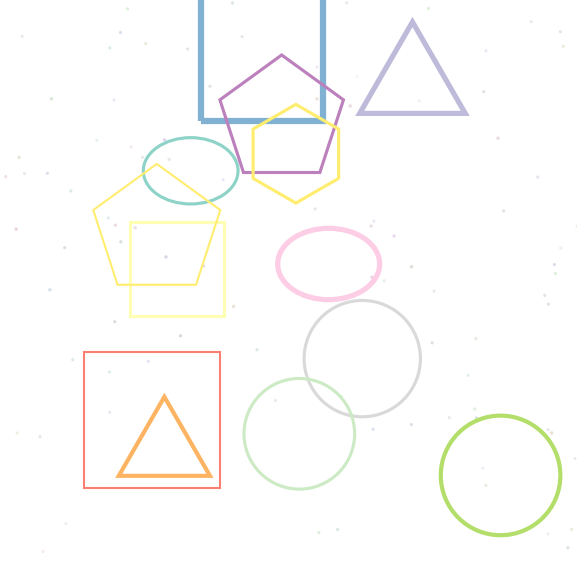[{"shape": "oval", "thickness": 1.5, "radius": 0.41, "center": [0.33, 0.703]}, {"shape": "square", "thickness": 1.5, "radius": 0.41, "center": [0.306, 0.533]}, {"shape": "triangle", "thickness": 2.5, "radius": 0.53, "center": [0.714, 0.856]}, {"shape": "square", "thickness": 1, "radius": 0.59, "center": [0.263, 0.272]}, {"shape": "square", "thickness": 3, "radius": 0.53, "center": [0.454, 0.896]}, {"shape": "triangle", "thickness": 2, "radius": 0.46, "center": [0.285, 0.221]}, {"shape": "circle", "thickness": 2, "radius": 0.52, "center": [0.867, 0.176]}, {"shape": "oval", "thickness": 2.5, "radius": 0.44, "center": [0.569, 0.542]}, {"shape": "circle", "thickness": 1.5, "radius": 0.5, "center": [0.627, 0.378]}, {"shape": "pentagon", "thickness": 1.5, "radius": 0.56, "center": [0.488, 0.791]}, {"shape": "circle", "thickness": 1.5, "radius": 0.48, "center": [0.518, 0.248]}, {"shape": "pentagon", "thickness": 1, "radius": 0.58, "center": [0.271, 0.6]}, {"shape": "hexagon", "thickness": 1.5, "radius": 0.43, "center": [0.512, 0.733]}]